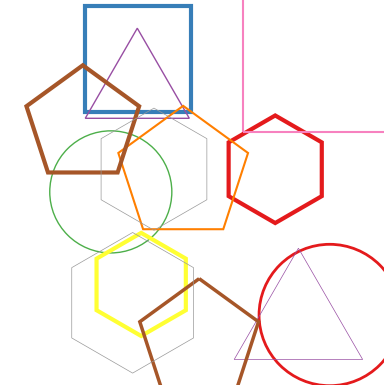[{"shape": "circle", "thickness": 2, "radius": 0.92, "center": [0.857, 0.182]}, {"shape": "hexagon", "thickness": 3, "radius": 0.7, "center": [0.715, 0.56]}, {"shape": "square", "thickness": 3, "radius": 0.69, "center": [0.359, 0.846]}, {"shape": "circle", "thickness": 1, "radius": 0.79, "center": [0.288, 0.502]}, {"shape": "triangle", "thickness": 1, "radius": 0.78, "center": [0.357, 0.771]}, {"shape": "triangle", "thickness": 0.5, "radius": 0.96, "center": [0.775, 0.163]}, {"shape": "pentagon", "thickness": 1.5, "radius": 0.89, "center": [0.476, 0.548]}, {"shape": "hexagon", "thickness": 3, "radius": 0.67, "center": [0.367, 0.261]}, {"shape": "pentagon", "thickness": 2.5, "radius": 0.81, "center": [0.517, 0.114]}, {"shape": "pentagon", "thickness": 3, "radius": 0.77, "center": [0.215, 0.676]}, {"shape": "square", "thickness": 1.5, "radius": 1.0, "center": [0.831, 0.857]}, {"shape": "hexagon", "thickness": 0.5, "radius": 0.91, "center": [0.344, 0.214]}, {"shape": "hexagon", "thickness": 0.5, "radius": 0.79, "center": [0.4, 0.561]}]